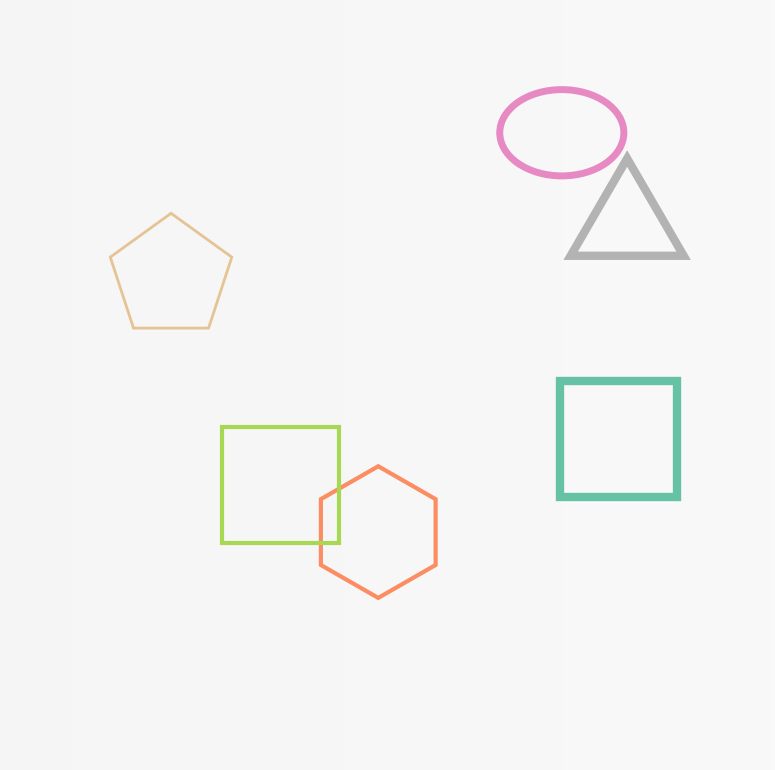[{"shape": "square", "thickness": 3, "radius": 0.38, "center": [0.798, 0.43]}, {"shape": "hexagon", "thickness": 1.5, "radius": 0.43, "center": [0.488, 0.309]}, {"shape": "oval", "thickness": 2.5, "radius": 0.4, "center": [0.725, 0.828]}, {"shape": "square", "thickness": 1.5, "radius": 0.38, "center": [0.362, 0.37]}, {"shape": "pentagon", "thickness": 1, "radius": 0.41, "center": [0.221, 0.641]}, {"shape": "triangle", "thickness": 3, "radius": 0.42, "center": [0.809, 0.71]}]